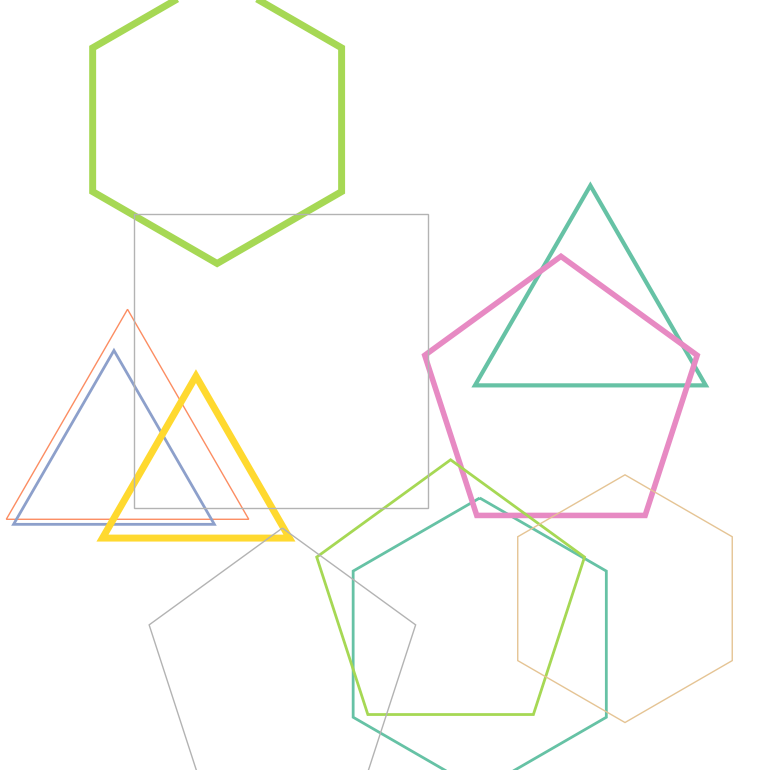[{"shape": "triangle", "thickness": 1.5, "radius": 0.87, "center": [0.767, 0.586]}, {"shape": "hexagon", "thickness": 1, "radius": 0.95, "center": [0.623, 0.163]}, {"shape": "triangle", "thickness": 0.5, "radius": 0.91, "center": [0.166, 0.416]}, {"shape": "triangle", "thickness": 1, "radius": 0.75, "center": [0.148, 0.394]}, {"shape": "pentagon", "thickness": 2, "radius": 0.93, "center": [0.729, 0.481]}, {"shape": "hexagon", "thickness": 2.5, "radius": 0.93, "center": [0.282, 0.844]}, {"shape": "pentagon", "thickness": 1, "radius": 0.91, "center": [0.585, 0.22]}, {"shape": "triangle", "thickness": 2.5, "radius": 0.7, "center": [0.254, 0.371]}, {"shape": "hexagon", "thickness": 0.5, "radius": 0.8, "center": [0.812, 0.222]}, {"shape": "square", "thickness": 0.5, "radius": 0.95, "center": [0.365, 0.532]}, {"shape": "pentagon", "thickness": 0.5, "radius": 0.91, "center": [0.367, 0.132]}]